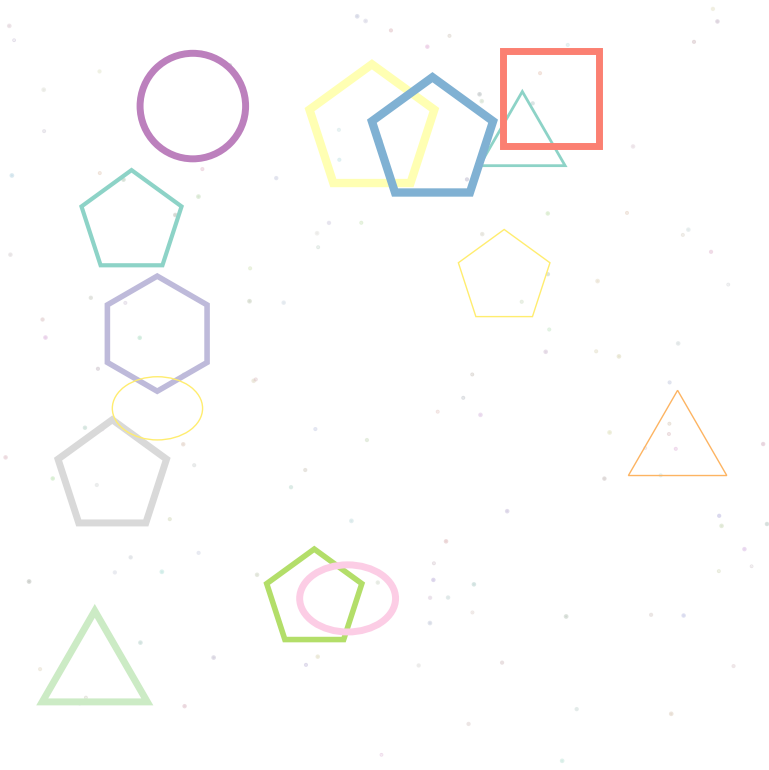[{"shape": "triangle", "thickness": 1, "radius": 0.32, "center": [0.678, 0.817]}, {"shape": "pentagon", "thickness": 1.5, "radius": 0.34, "center": [0.171, 0.711]}, {"shape": "pentagon", "thickness": 3, "radius": 0.43, "center": [0.483, 0.831]}, {"shape": "hexagon", "thickness": 2, "radius": 0.37, "center": [0.204, 0.567]}, {"shape": "square", "thickness": 2.5, "radius": 0.31, "center": [0.715, 0.872]}, {"shape": "pentagon", "thickness": 3, "radius": 0.41, "center": [0.562, 0.817]}, {"shape": "triangle", "thickness": 0.5, "radius": 0.37, "center": [0.88, 0.419]}, {"shape": "pentagon", "thickness": 2, "radius": 0.32, "center": [0.408, 0.222]}, {"shape": "oval", "thickness": 2.5, "radius": 0.31, "center": [0.451, 0.223]}, {"shape": "pentagon", "thickness": 2.5, "radius": 0.37, "center": [0.146, 0.381]}, {"shape": "circle", "thickness": 2.5, "radius": 0.34, "center": [0.25, 0.862]}, {"shape": "triangle", "thickness": 2.5, "radius": 0.39, "center": [0.123, 0.128]}, {"shape": "pentagon", "thickness": 0.5, "radius": 0.31, "center": [0.655, 0.639]}, {"shape": "oval", "thickness": 0.5, "radius": 0.29, "center": [0.204, 0.47]}]